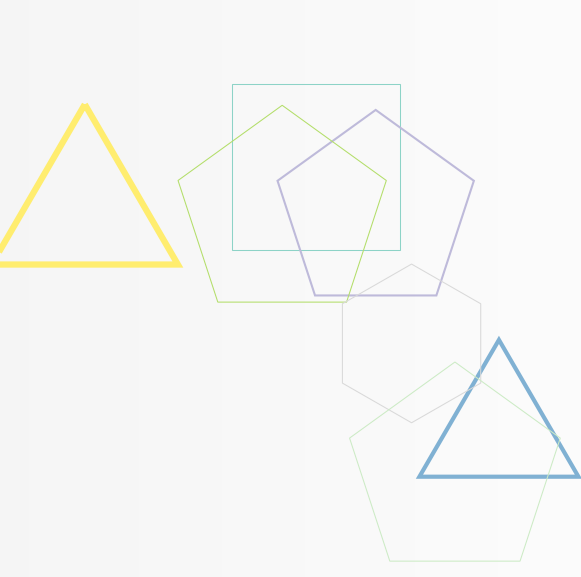[{"shape": "square", "thickness": 0.5, "radius": 0.72, "center": [0.544, 0.71]}, {"shape": "pentagon", "thickness": 1, "radius": 0.89, "center": [0.646, 0.631]}, {"shape": "triangle", "thickness": 2, "radius": 0.79, "center": [0.858, 0.253]}, {"shape": "pentagon", "thickness": 0.5, "radius": 0.94, "center": [0.485, 0.628]}, {"shape": "hexagon", "thickness": 0.5, "radius": 0.69, "center": [0.708, 0.404]}, {"shape": "pentagon", "thickness": 0.5, "radius": 0.95, "center": [0.783, 0.182]}, {"shape": "triangle", "thickness": 3, "radius": 0.92, "center": [0.146, 0.634]}]